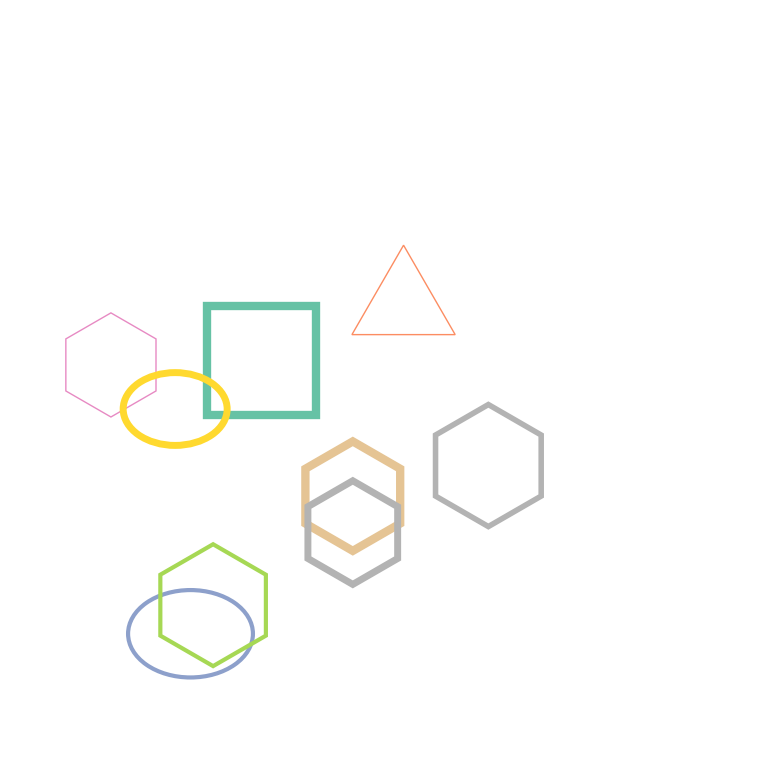[{"shape": "square", "thickness": 3, "radius": 0.35, "center": [0.339, 0.532]}, {"shape": "triangle", "thickness": 0.5, "radius": 0.39, "center": [0.524, 0.604]}, {"shape": "oval", "thickness": 1.5, "radius": 0.41, "center": [0.247, 0.177]}, {"shape": "hexagon", "thickness": 0.5, "radius": 0.34, "center": [0.144, 0.526]}, {"shape": "hexagon", "thickness": 1.5, "radius": 0.4, "center": [0.277, 0.214]}, {"shape": "oval", "thickness": 2.5, "radius": 0.34, "center": [0.227, 0.469]}, {"shape": "hexagon", "thickness": 3, "radius": 0.36, "center": [0.458, 0.356]}, {"shape": "hexagon", "thickness": 2, "radius": 0.4, "center": [0.634, 0.395]}, {"shape": "hexagon", "thickness": 2.5, "radius": 0.34, "center": [0.458, 0.308]}]